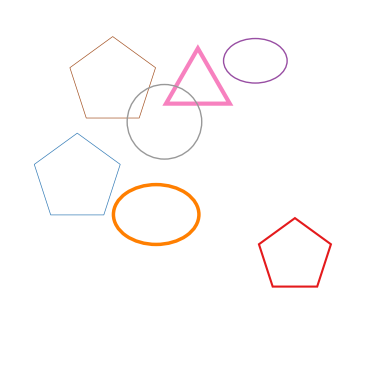[{"shape": "pentagon", "thickness": 1.5, "radius": 0.49, "center": [0.766, 0.335]}, {"shape": "pentagon", "thickness": 0.5, "radius": 0.59, "center": [0.201, 0.537]}, {"shape": "oval", "thickness": 1, "radius": 0.41, "center": [0.663, 0.842]}, {"shape": "oval", "thickness": 2.5, "radius": 0.56, "center": [0.406, 0.443]}, {"shape": "pentagon", "thickness": 0.5, "radius": 0.58, "center": [0.293, 0.788]}, {"shape": "triangle", "thickness": 3, "radius": 0.48, "center": [0.514, 0.779]}, {"shape": "circle", "thickness": 1, "radius": 0.48, "center": [0.427, 0.684]}]